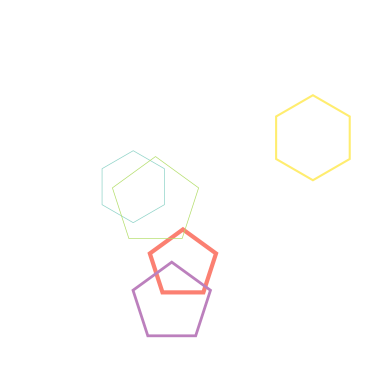[{"shape": "hexagon", "thickness": 0.5, "radius": 0.47, "center": [0.346, 0.515]}, {"shape": "pentagon", "thickness": 3, "radius": 0.45, "center": [0.475, 0.314]}, {"shape": "pentagon", "thickness": 0.5, "radius": 0.59, "center": [0.404, 0.476]}, {"shape": "pentagon", "thickness": 2, "radius": 0.53, "center": [0.446, 0.213]}, {"shape": "hexagon", "thickness": 1.5, "radius": 0.55, "center": [0.813, 0.642]}]